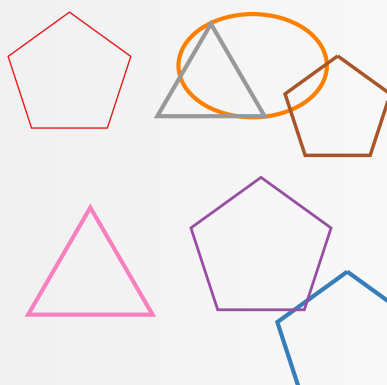[{"shape": "pentagon", "thickness": 1, "radius": 0.83, "center": [0.179, 0.802]}, {"shape": "pentagon", "thickness": 3, "radius": 0.95, "center": [0.896, 0.105]}, {"shape": "pentagon", "thickness": 2, "radius": 0.95, "center": [0.674, 0.349]}, {"shape": "oval", "thickness": 3, "radius": 0.96, "center": [0.652, 0.829]}, {"shape": "pentagon", "thickness": 2.5, "radius": 0.71, "center": [0.871, 0.712]}, {"shape": "triangle", "thickness": 3, "radius": 0.93, "center": [0.233, 0.275]}, {"shape": "triangle", "thickness": 3, "radius": 0.8, "center": [0.544, 0.778]}]